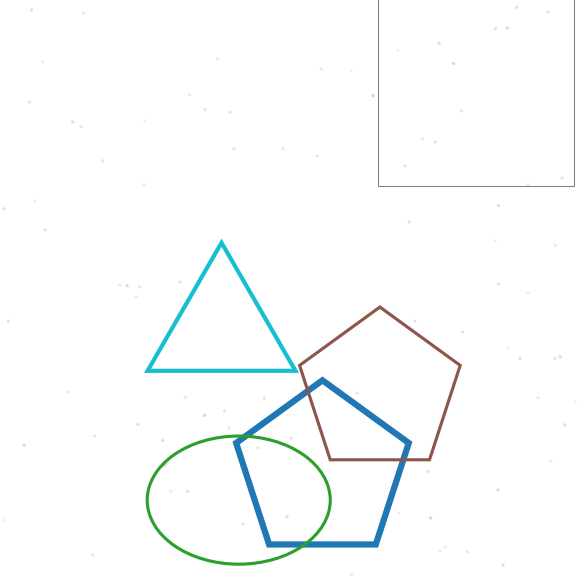[{"shape": "pentagon", "thickness": 3, "radius": 0.79, "center": [0.558, 0.183]}, {"shape": "oval", "thickness": 1.5, "radius": 0.79, "center": [0.413, 0.133]}, {"shape": "pentagon", "thickness": 1.5, "radius": 0.73, "center": [0.658, 0.321]}, {"shape": "square", "thickness": 0.5, "radius": 0.85, "center": [0.824, 0.846]}, {"shape": "triangle", "thickness": 2, "radius": 0.74, "center": [0.384, 0.431]}]